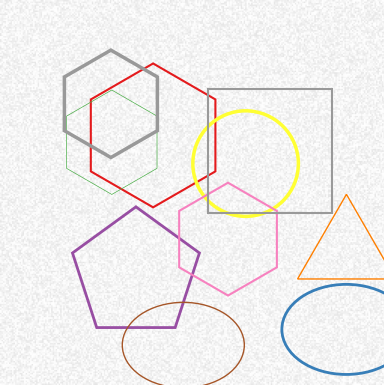[{"shape": "hexagon", "thickness": 1.5, "radius": 0.93, "center": [0.398, 0.648]}, {"shape": "oval", "thickness": 2, "radius": 0.84, "center": [0.899, 0.144]}, {"shape": "hexagon", "thickness": 0.5, "radius": 0.68, "center": [0.29, 0.631]}, {"shape": "pentagon", "thickness": 2, "radius": 0.87, "center": [0.353, 0.289]}, {"shape": "triangle", "thickness": 1, "radius": 0.73, "center": [0.9, 0.349]}, {"shape": "circle", "thickness": 2.5, "radius": 0.69, "center": [0.638, 0.575]}, {"shape": "oval", "thickness": 1, "radius": 0.79, "center": [0.476, 0.104]}, {"shape": "hexagon", "thickness": 1.5, "radius": 0.73, "center": [0.592, 0.379]}, {"shape": "square", "thickness": 1.5, "radius": 0.81, "center": [0.701, 0.609]}, {"shape": "hexagon", "thickness": 2.5, "radius": 0.7, "center": [0.288, 0.73]}]